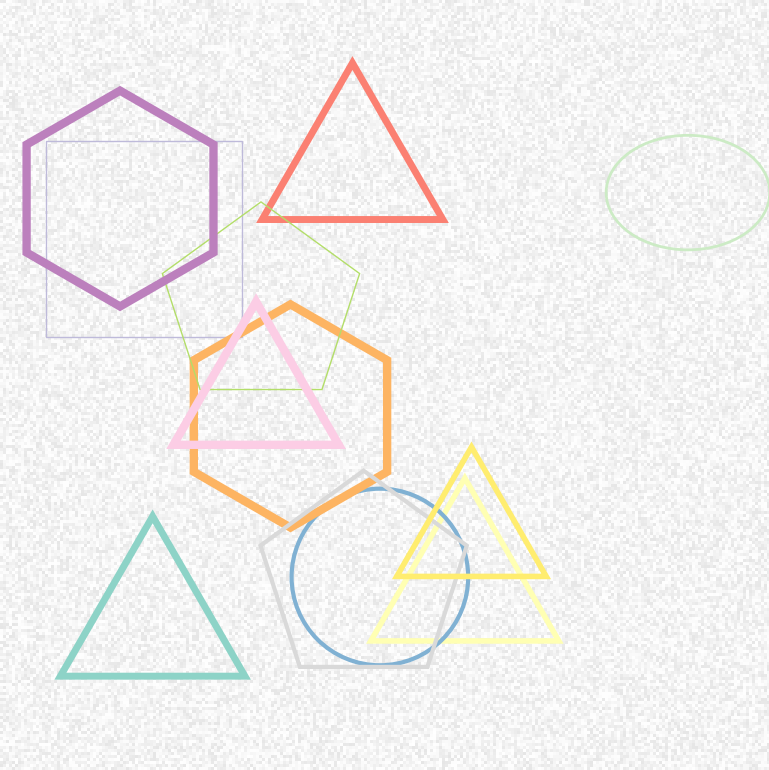[{"shape": "triangle", "thickness": 2.5, "radius": 0.69, "center": [0.198, 0.191]}, {"shape": "triangle", "thickness": 2, "radius": 0.7, "center": [0.604, 0.238]}, {"shape": "square", "thickness": 0.5, "radius": 0.64, "center": [0.187, 0.69]}, {"shape": "triangle", "thickness": 2.5, "radius": 0.68, "center": [0.458, 0.783]}, {"shape": "circle", "thickness": 1.5, "radius": 0.57, "center": [0.493, 0.251]}, {"shape": "hexagon", "thickness": 3, "radius": 0.72, "center": [0.377, 0.46]}, {"shape": "pentagon", "thickness": 0.5, "radius": 0.67, "center": [0.339, 0.603]}, {"shape": "triangle", "thickness": 3, "radius": 0.62, "center": [0.333, 0.484]}, {"shape": "pentagon", "thickness": 1.5, "radius": 0.7, "center": [0.472, 0.248]}, {"shape": "hexagon", "thickness": 3, "radius": 0.7, "center": [0.156, 0.742]}, {"shape": "oval", "thickness": 1, "radius": 0.53, "center": [0.893, 0.75]}, {"shape": "triangle", "thickness": 2, "radius": 0.56, "center": [0.612, 0.307]}]